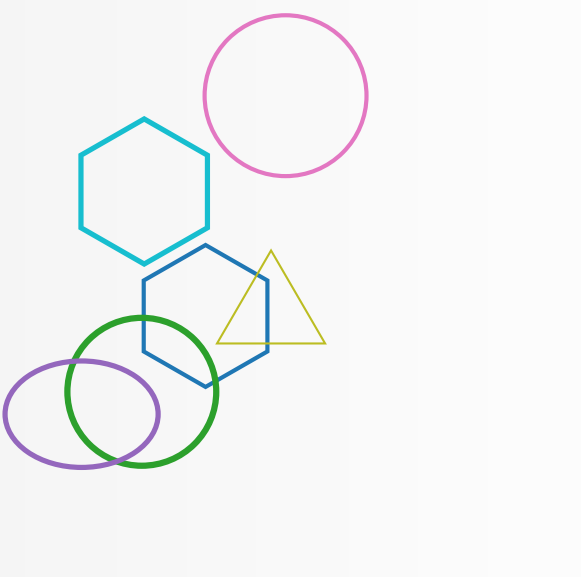[{"shape": "hexagon", "thickness": 2, "radius": 0.61, "center": [0.354, 0.452]}, {"shape": "circle", "thickness": 3, "radius": 0.64, "center": [0.244, 0.321]}, {"shape": "oval", "thickness": 2.5, "radius": 0.66, "center": [0.14, 0.282]}, {"shape": "circle", "thickness": 2, "radius": 0.7, "center": [0.491, 0.833]}, {"shape": "triangle", "thickness": 1, "radius": 0.54, "center": [0.466, 0.458]}, {"shape": "hexagon", "thickness": 2.5, "radius": 0.63, "center": [0.248, 0.668]}]